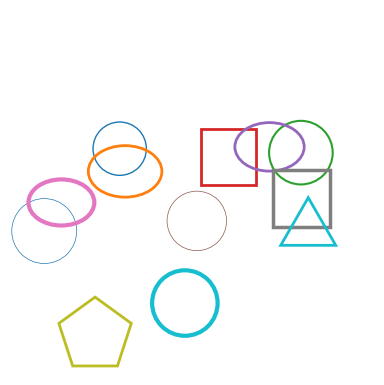[{"shape": "circle", "thickness": 0.5, "radius": 0.42, "center": [0.115, 0.4]}, {"shape": "circle", "thickness": 1, "radius": 0.35, "center": [0.311, 0.614]}, {"shape": "oval", "thickness": 2, "radius": 0.48, "center": [0.325, 0.555]}, {"shape": "circle", "thickness": 1.5, "radius": 0.41, "center": [0.782, 0.604]}, {"shape": "square", "thickness": 2, "radius": 0.36, "center": [0.594, 0.592]}, {"shape": "oval", "thickness": 2, "radius": 0.45, "center": [0.7, 0.619]}, {"shape": "circle", "thickness": 0.5, "radius": 0.39, "center": [0.511, 0.426]}, {"shape": "oval", "thickness": 3, "radius": 0.43, "center": [0.159, 0.474]}, {"shape": "square", "thickness": 2.5, "radius": 0.37, "center": [0.784, 0.485]}, {"shape": "pentagon", "thickness": 2, "radius": 0.49, "center": [0.247, 0.129]}, {"shape": "circle", "thickness": 3, "radius": 0.43, "center": [0.48, 0.213]}, {"shape": "triangle", "thickness": 2, "radius": 0.41, "center": [0.801, 0.404]}]